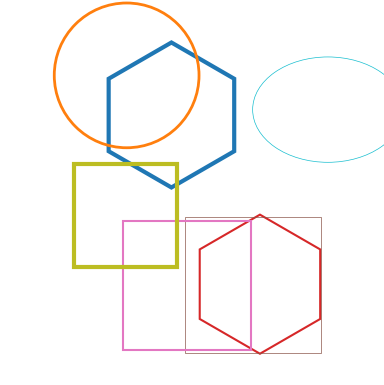[{"shape": "hexagon", "thickness": 3, "radius": 0.94, "center": [0.445, 0.701]}, {"shape": "circle", "thickness": 2, "radius": 0.94, "center": [0.329, 0.804]}, {"shape": "hexagon", "thickness": 1.5, "radius": 0.9, "center": [0.675, 0.262]}, {"shape": "square", "thickness": 0.5, "radius": 0.88, "center": [0.657, 0.26]}, {"shape": "square", "thickness": 1.5, "radius": 0.84, "center": [0.485, 0.258]}, {"shape": "square", "thickness": 3, "radius": 0.67, "center": [0.326, 0.441]}, {"shape": "oval", "thickness": 0.5, "radius": 0.98, "center": [0.852, 0.715]}]